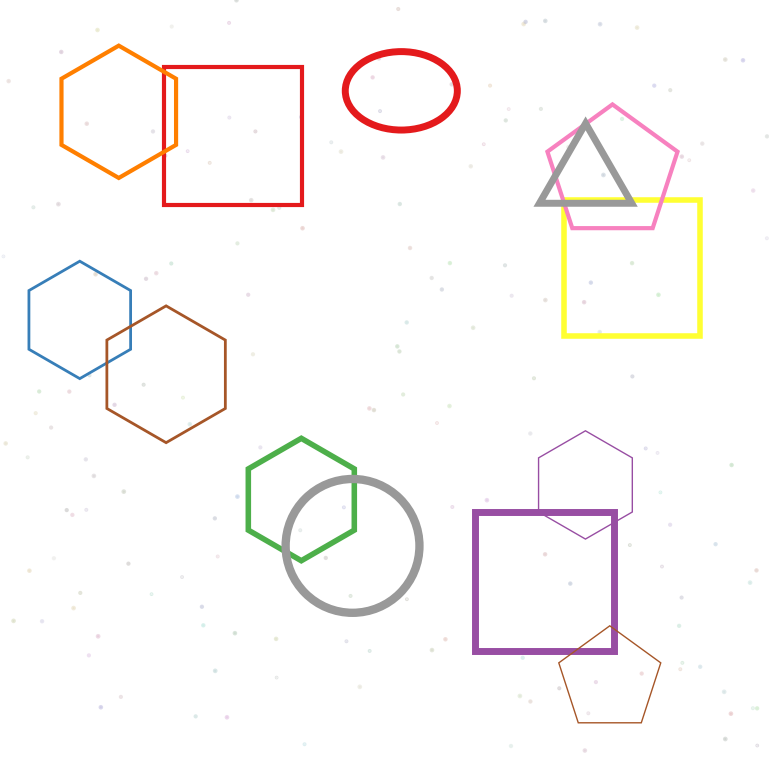[{"shape": "square", "thickness": 1.5, "radius": 0.45, "center": [0.303, 0.824]}, {"shape": "oval", "thickness": 2.5, "radius": 0.36, "center": [0.521, 0.882]}, {"shape": "hexagon", "thickness": 1, "radius": 0.38, "center": [0.104, 0.585]}, {"shape": "hexagon", "thickness": 2, "radius": 0.4, "center": [0.391, 0.351]}, {"shape": "square", "thickness": 2.5, "radius": 0.45, "center": [0.707, 0.245]}, {"shape": "hexagon", "thickness": 0.5, "radius": 0.35, "center": [0.76, 0.37]}, {"shape": "hexagon", "thickness": 1.5, "radius": 0.43, "center": [0.154, 0.855]}, {"shape": "square", "thickness": 2, "radius": 0.44, "center": [0.821, 0.652]}, {"shape": "pentagon", "thickness": 0.5, "radius": 0.35, "center": [0.792, 0.118]}, {"shape": "hexagon", "thickness": 1, "radius": 0.44, "center": [0.216, 0.514]}, {"shape": "pentagon", "thickness": 1.5, "radius": 0.44, "center": [0.795, 0.776]}, {"shape": "circle", "thickness": 3, "radius": 0.43, "center": [0.458, 0.291]}, {"shape": "triangle", "thickness": 2.5, "radius": 0.35, "center": [0.761, 0.771]}]